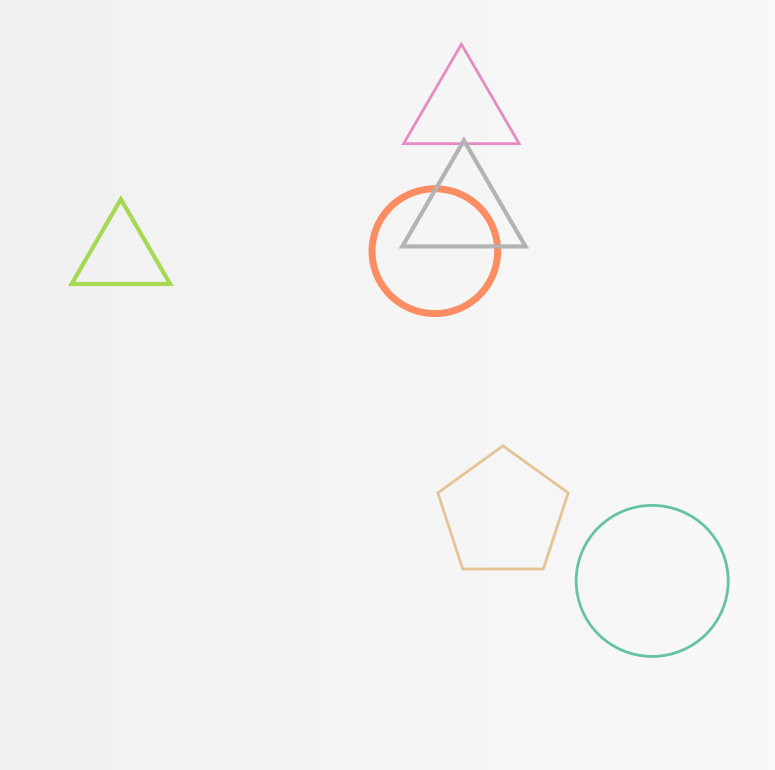[{"shape": "circle", "thickness": 1, "radius": 0.49, "center": [0.842, 0.246]}, {"shape": "circle", "thickness": 2.5, "radius": 0.41, "center": [0.561, 0.674]}, {"shape": "triangle", "thickness": 1, "radius": 0.43, "center": [0.595, 0.856]}, {"shape": "triangle", "thickness": 1.5, "radius": 0.37, "center": [0.156, 0.668]}, {"shape": "pentagon", "thickness": 1, "radius": 0.44, "center": [0.649, 0.333]}, {"shape": "triangle", "thickness": 1.5, "radius": 0.46, "center": [0.599, 0.726]}]